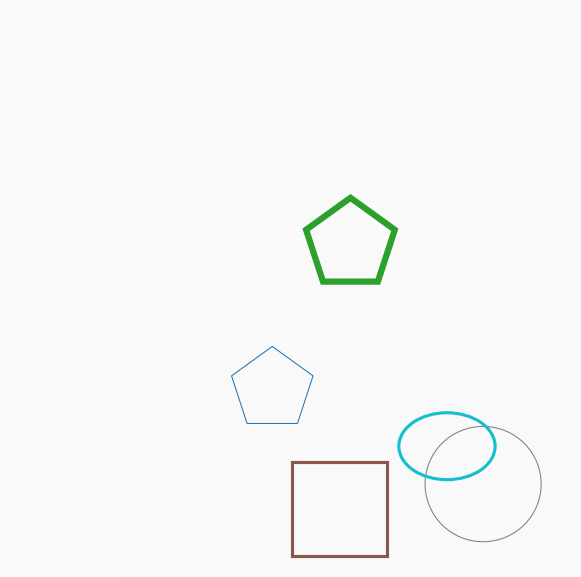[{"shape": "pentagon", "thickness": 0.5, "radius": 0.37, "center": [0.468, 0.325]}, {"shape": "pentagon", "thickness": 3, "radius": 0.4, "center": [0.603, 0.576]}, {"shape": "square", "thickness": 1.5, "radius": 0.41, "center": [0.584, 0.117]}, {"shape": "circle", "thickness": 0.5, "radius": 0.5, "center": [0.831, 0.161]}, {"shape": "oval", "thickness": 1.5, "radius": 0.41, "center": [0.769, 0.226]}]